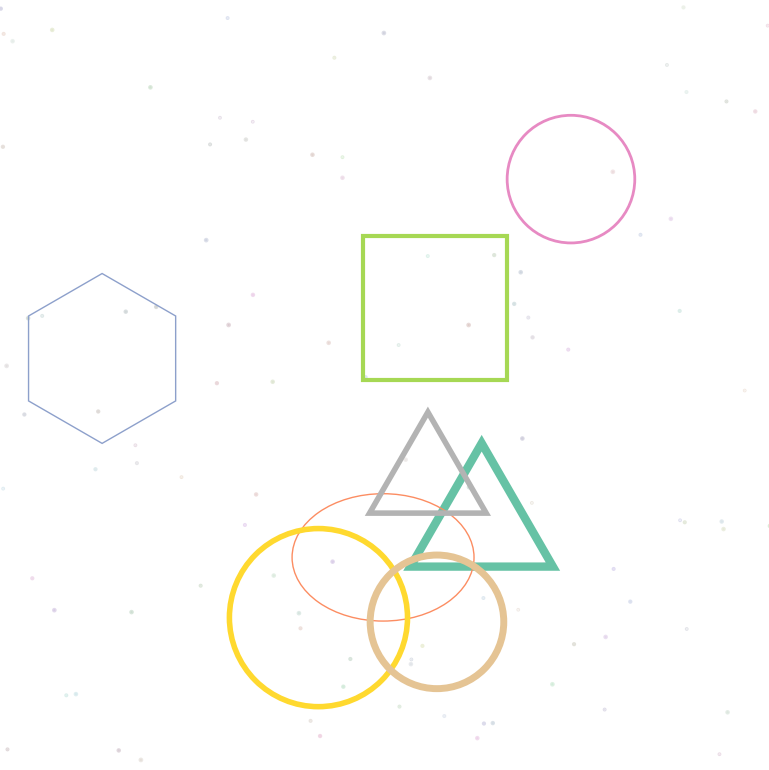[{"shape": "triangle", "thickness": 3, "radius": 0.53, "center": [0.626, 0.318]}, {"shape": "oval", "thickness": 0.5, "radius": 0.59, "center": [0.497, 0.276]}, {"shape": "hexagon", "thickness": 0.5, "radius": 0.55, "center": [0.133, 0.534]}, {"shape": "circle", "thickness": 1, "radius": 0.41, "center": [0.742, 0.767]}, {"shape": "square", "thickness": 1.5, "radius": 0.47, "center": [0.564, 0.6]}, {"shape": "circle", "thickness": 2, "radius": 0.58, "center": [0.414, 0.198]}, {"shape": "circle", "thickness": 2.5, "radius": 0.43, "center": [0.567, 0.192]}, {"shape": "triangle", "thickness": 2, "radius": 0.44, "center": [0.556, 0.377]}]